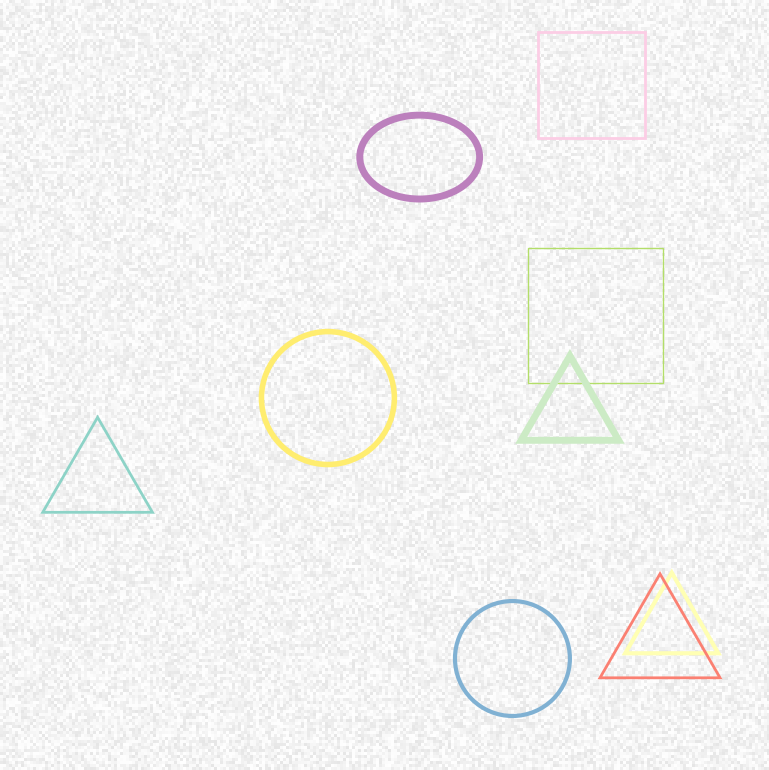[{"shape": "triangle", "thickness": 1, "radius": 0.41, "center": [0.127, 0.376]}, {"shape": "triangle", "thickness": 1.5, "radius": 0.35, "center": [0.872, 0.186]}, {"shape": "triangle", "thickness": 1, "radius": 0.45, "center": [0.857, 0.165]}, {"shape": "circle", "thickness": 1.5, "radius": 0.37, "center": [0.665, 0.145]}, {"shape": "square", "thickness": 0.5, "radius": 0.44, "center": [0.773, 0.59]}, {"shape": "square", "thickness": 1, "radius": 0.35, "center": [0.768, 0.89]}, {"shape": "oval", "thickness": 2.5, "radius": 0.39, "center": [0.545, 0.796]}, {"shape": "triangle", "thickness": 2.5, "radius": 0.37, "center": [0.74, 0.465]}, {"shape": "circle", "thickness": 2, "radius": 0.43, "center": [0.426, 0.483]}]